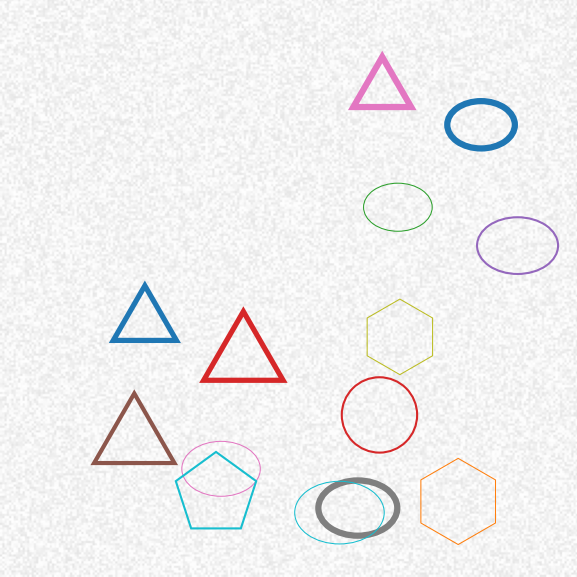[{"shape": "oval", "thickness": 3, "radius": 0.29, "center": [0.833, 0.783]}, {"shape": "triangle", "thickness": 2.5, "radius": 0.32, "center": [0.251, 0.441]}, {"shape": "hexagon", "thickness": 0.5, "radius": 0.37, "center": [0.793, 0.131]}, {"shape": "oval", "thickness": 0.5, "radius": 0.3, "center": [0.689, 0.64]}, {"shape": "triangle", "thickness": 2.5, "radius": 0.4, "center": [0.421, 0.38]}, {"shape": "circle", "thickness": 1, "radius": 0.33, "center": [0.657, 0.281]}, {"shape": "oval", "thickness": 1, "radius": 0.35, "center": [0.896, 0.574]}, {"shape": "triangle", "thickness": 2, "radius": 0.4, "center": [0.233, 0.238]}, {"shape": "triangle", "thickness": 3, "radius": 0.29, "center": [0.662, 0.843]}, {"shape": "oval", "thickness": 0.5, "radius": 0.34, "center": [0.383, 0.187]}, {"shape": "oval", "thickness": 3, "radius": 0.34, "center": [0.62, 0.119]}, {"shape": "hexagon", "thickness": 0.5, "radius": 0.33, "center": [0.692, 0.416]}, {"shape": "pentagon", "thickness": 1, "radius": 0.37, "center": [0.374, 0.143]}, {"shape": "oval", "thickness": 0.5, "radius": 0.39, "center": [0.588, 0.111]}]